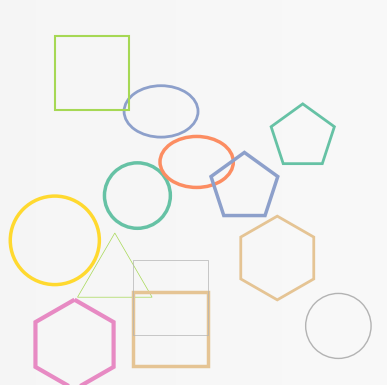[{"shape": "circle", "thickness": 2.5, "radius": 0.43, "center": [0.355, 0.492]}, {"shape": "pentagon", "thickness": 2, "radius": 0.43, "center": [0.781, 0.644]}, {"shape": "oval", "thickness": 2.5, "radius": 0.47, "center": [0.507, 0.579]}, {"shape": "oval", "thickness": 2, "radius": 0.48, "center": [0.416, 0.711]}, {"shape": "pentagon", "thickness": 2.5, "radius": 0.45, "center": [0.631, 0.513]}, {"shape": "hexagon", "thickness": 3, "radius": 0.58, "center": [0.192, 0.105]}, {"shape": "triangle", "thickness": 0.5, "radius": 0.56, "center": [0.296, 0.284]}, {"shape": "square", "thickness": 1.5, "radius": 0.48, "center": [0.237, 0.81]}, {"shape": "circle", "thickness": 2.5, "radius": 0.57, "center": [0.141, 0.376]}, {"shape": "hexagon", "thickness": 2, "radius": 0.54, "center": [0.716, 0.33]}, {"shape": "square", "thickness": 2.5, "radius": 0.48, "center": [0.44, 0.146]}, {"shape": "square", "thickness": 0.5, "radius": 0.48, "center": [0.44, 0.227]}, {"shape": "circle", "thickness": 1, "radius": 0.42, "center": [0.873, 0.153]}]